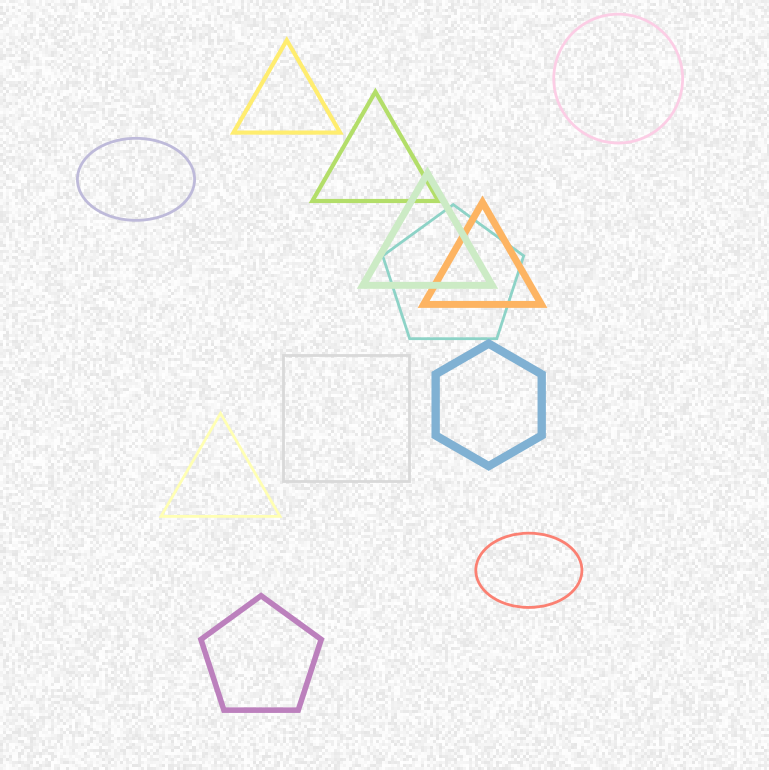[{"shape": "pentagon", "thickness": 1, "radius": 0.48, "center": [0.589, 0.638]}, {"shape": "triangle", "thickness": 1, "radius": 0.45, "center": [0.286, 0.374]}, {"shape": "oval", "thickness": 1, "radius": 0.38, "center": [0.177, 0.767]}, {"shape": "oval", "thickness": 1, "radius": 0.34, "center": [0.687, 0.259]}, {"shape": "hexagon", "thickness": 3, "radius": 0.4, "center": [0.635, 0.474]}, {"shape": "triangle", "thickness": 2.5, "radius": 0.44, "center": [0.627, 0.649]}, {"shape": "triangle", "thickness": 1.5, "radius": 0.47, "center": [0.488, 0.786]}, {"shape": "circle", "thickness": 1, "radius": 0.42, "center": [0.803, 0.898]}, {"shape": "square", "thickness": 1, "radius": 0.41, "center": [0.45, 0.457]}, {"shape": "pentagon", "thickness": 2, "radius": 0.41, "center": [0.339, 0.144]}, {"shape": "triangle", "thickness": 2.5, "radius": 0.49, "center": [0.555, 0.678]}, {"shape": "triangle", "thickness": 1.5, "radius": 0.4, "center": [0.372, 0.868]}]